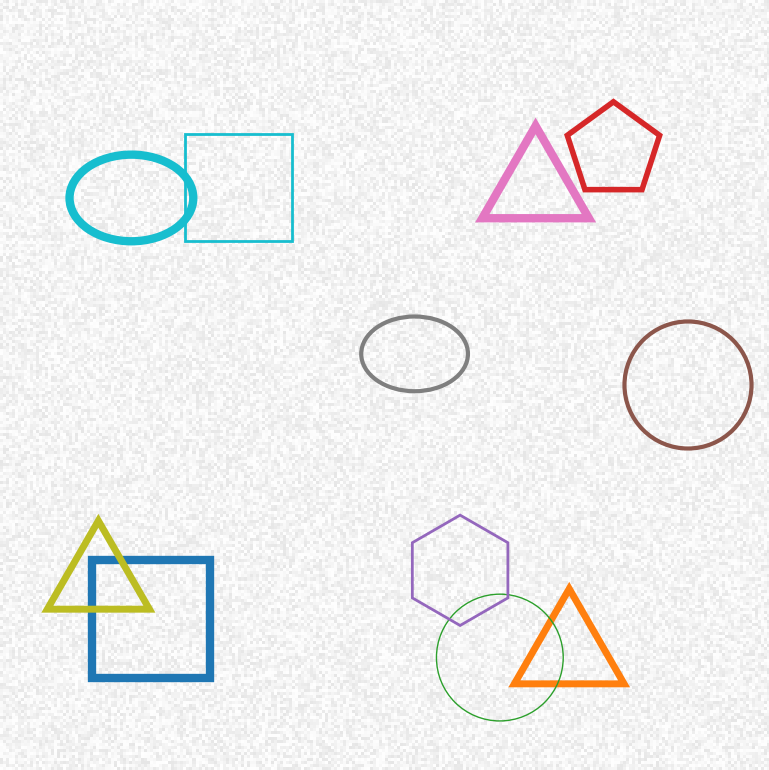[{"shape": "square", "thickness": 3, "radius": 0.38, "center": [0.196, 0.196]}, {"shape": "triangle", "thickness": 2.5, "radius": 0.41, "center": [0.739, 0.153]}, {"shape": "circle", "thickness": 0.5, "radius": 0.41, "center": [0.649, 0.146]}, {"shape": "pentagon", "thickness": 2, "radius": 0.32, "center": [0.797, 0.805]}, {"shape": "hexagon", "thickness": 1, "radius": 0.36, "center": [0.598, 0.259]}, {"shape": "circle", "thickness": 1.5, "radius": 0.41, "center": [0.894, 0.5]}, {"shape": "triangle", "thickness": 3, "radius": 0.4, "center": [0.696, 0.757]}, {"shape": "oval", "thickness": 1.5, "radius": 0.35, "center": [0.538, 0.54]}, {"shape": "triangle", "thickness": 2.5, "radius": 0.38, "center": [0.128, 0.247]}, {"shape": "oval", "thickness": 3, "radius": 0.4, "center": [0.171, 0.743]}, {"shape": "square", "thickness": 1, "radius": 0.35, "center": [0.31, 0.756]}]